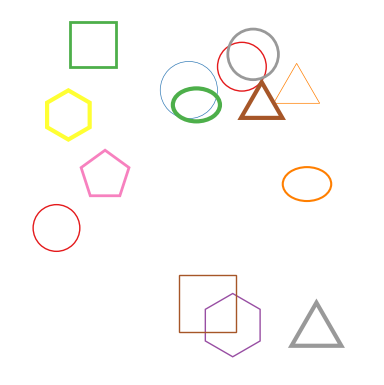[{"shape": "circle", "thickness": 1, "radius": 0.3, "center": [0.147, 0.408]}, {"shape": "circle", "thickness": 1, "radius": 0.32, "center": [0.628, 0.827]}, {"shape": "circle", "thickness": 0.5, "radius": 0.37, "center": [0.491, 0.766]}, {"shape": "square", "thickness": 2, "radius": 0.29, "center": [0.242, 0.884]}, {"shape": "oval", "thickness": 3, "radius": 0.31, "center": [0.51, 0.728]}, {"shape": "hexagon", "thickness": 1, "radius": 0.41, "center": [0.604, 0.155]}, {"shape": "triangle", "thickness": 0.5, "radius": 0.35, "center": [0.77, 0.766]}, {"shape": "oval", "thickness": 1.5, "radius": 0.31, "center": [0.797, 0.522]}, {"shape": "hexagon", "thickness": 3, "radius": 0.32, "center": [0.178, 0.701]}, {"shape": "triangle", "thickness": 3, "radius": 0.31, "center": [0.68, 0.725]}, {"shape": "square", "thickness": 1, "radius": 0.37, "center": [0.538, 0.211]}, {"shape": "pentagon", "thickness": 2, "radius": 0.33, "center": [0.273, 0.544]}, {"shape": "triangle", "thickness": 3, "radius": 0.37, "center": [0.822, 0.139]}, {"shape": "circle", "thickness": 2, "radius": 0.33, "center": [0.657, 0.859]}]